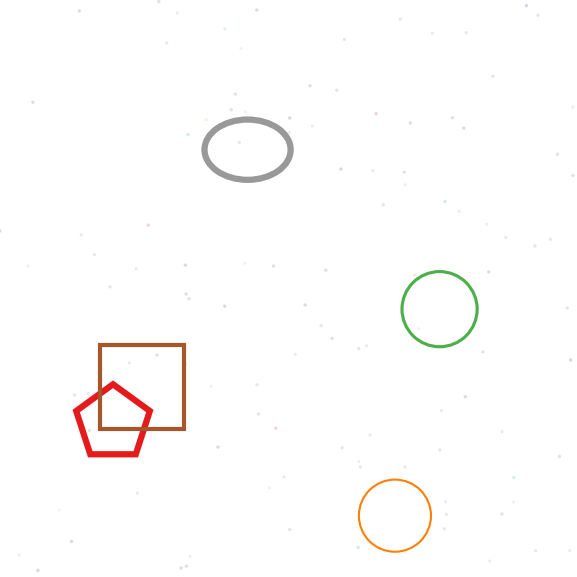[{"shape": "pentagon", "thickness": 3, "radius": 0.34, "center": [0.196, 0.267]}, {"shape": "circle", "thickness": 1.5, "radius": 0.33, "center": [0.761, 0.464]}, {"shape": "circle", "thickness": 1, "radius": 0.31, "center": [0.684, 0.106]}, {"shape": "square", "thickness": 2, "radius": 0.36, "center": [0.246, 0.33]}, {"shape": "oval", "thickness": 3, "radius": 0.37, "center": [0.429, 0.74]}]